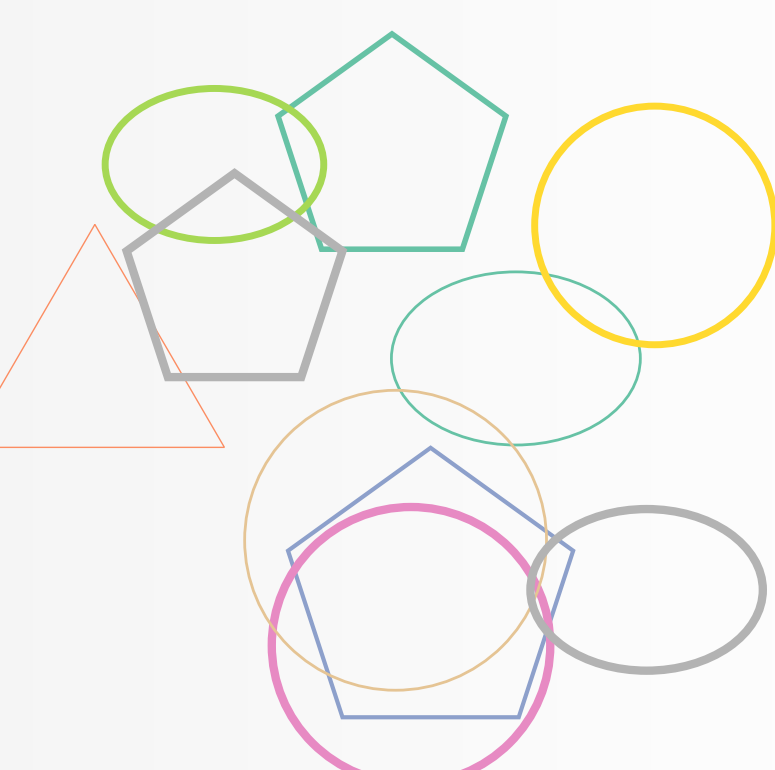[{"shape": "pentagon", "thickness": 2, "radius": 0.77, "center": [0.506, 0.801]}, {"shape": "oval", "thickness": 1, "radius": 0.8, "center": [0.666, 0.534]}, {"shape": "triangle", "thickness": 0.5, "radius": 0.96, "center": [0.122, 0.516]}, {"shape": "pentagon", "thickness": 1.5, "radius": 0.97, "center": [0.556, 0.225]}, {"shape": "circle", "thickness": 3, "radius": 0.9, "center": [0.53, 0.162]}, {"shape": "oval", "thickness": 2.5, "radius": 0.71, "center": [0.277, 0.786]}, {"shape": "circle", "thickness": 2.5, "radius": 0.77, "center": [0.845, 0.707]}, {"shape": "circle", "thickness": 1, "radius": 0.97, "center": [0.51, 0.298]}, {"shape": "pentagon", "thickness": 3, "radius": 0.73, "center": [0.303, 0.629]}, {"shape": "oval", "thickness": 3, "radius": 0.75, "center": [0.834, 0.234]}]